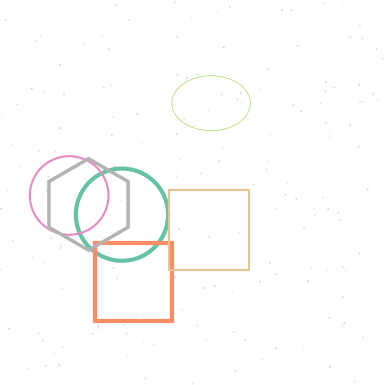[{"shape": "circle", "thickness": 3, "radius": 0.6, "center": [0.317, 0.442]}, {"shape": "square", "thickness": 3, "radius": 0.5, "center": [0.347, 0.267]}, {"shape": "circle", "thickness": 1.5, "radius": 0.51, "center": [0.18, 0.492]}, {"shape": "oval", "thickness": 0.5, "radius": 0.51, "center": [0.548, 0.732]}, {"shape": "square", "thickness": 1.5, "radius": 0.52, "center": [0.542, 0.403]}, {"shape": "hexagon", "thickness": 2.5, "radius": 0.59, "center": [0.23, 0.469]}]